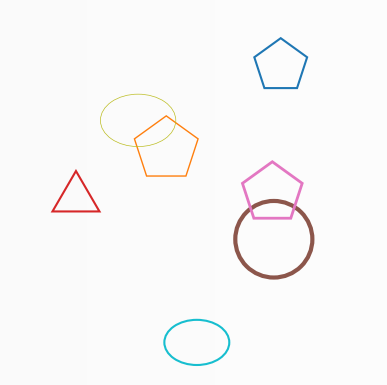[{"shape": "pentagon", "thickness": 1.5, "radius": 0.36, "center": [0.724, 0.829]}, {"shape": "pentagon", "thickness": 1, "radius": 0.43, "center": [0.429, 0.613]}, {"shape": "triangle", "thickness": 1.5, "radius": 0.35, "center": [0.196, 0.486]}, {"shape": "circle", "thickness": 3, "radius": 0.5, "center": [0.707, 0.379]}, {"shape": "pentagon", "thickness": 2, "radius": 0.41, "center": [0.703, 0.499]}, {"shape": "oval", "thickness": 0.5, "radius": 0.49, "center": [0.356, 0.687]}, {"shape": "oval", "thickness": 1.5, "radius": 0.42, "center": [0.508, 0.111]}]